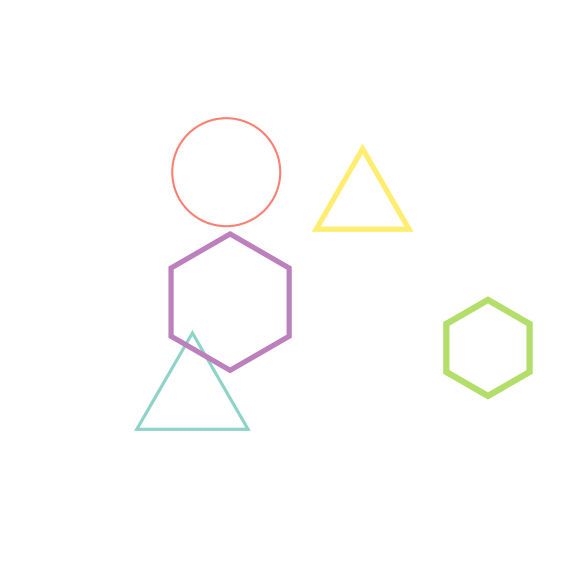[{"shape": "triangle", "thickness": 1.5, "radius": 0.56, "center": [0.333, 0.311]}, {"shape": "circle", "thickness": 1, "radius": 0.47, "center": [0.392, 0.701]}, {"shape": "hexagon", "thickness": 3, "radius": 0.42, "center": [0.845, 0.397]}, {"shape": "hexagon", "thickness": 2.5, "radius": 0.59, "center": [0.398, 0.476]}, {"shape": "triangle", "thickness": 2.5, "radius": 0.46, "center": [0.628, 0.649]}]